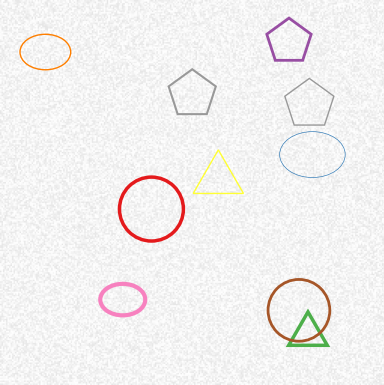[{"shape": "circle", "thickness": 2.5, "radius": 0.42, "center": [0.393, 0.457]}, {"shape": "oval", "thickness": 0.5, "radius": 0.43, "center": [0.811, 0.598]}, {"shape": "triangle", "thickness": 2.5, "radius": 0.29, "center": [0.8, 0.132]}, {"shape": "pentagon", "thickness": 2, "radius": 0.3, "center": [0.751, 0.892]}, {"shape": "oval", "thickness": 1, "radius": 0.33, "center": [0.118, 0.865]}, {"shape": "triangle", "thickness": 1, "radius": 0.38, "center": [0.567, 0.535]}, {"shape": "circle", "thickness": 2, "radius": 0.4, "center": [0.776, 0.194]}, {"shape": "oval", "thickness": 3, "radius": 0.29, "center": [0.319, 0.222]}, {"shape": "pentagon", "thickness": 1.5, "radius": 0.32, "center": [0.499, 0.756]}, {"shape": "pentagon", "thickness": 1, "radius": 0.33, "center": [0.804, 0.729]}]